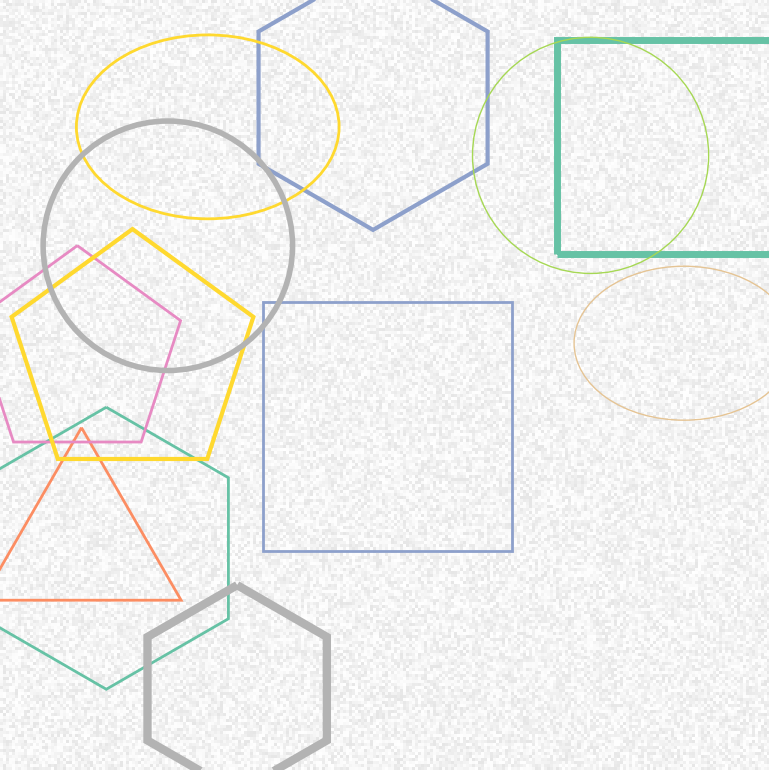[{"shape": "hexagon", "thickness": 1, "radius": 0.92, "center": [0.138, 0.288]}, {"shape": "square", "thickness": 2.5, "radius": 0.7, "center": [0.863, 0.809]}, {"shape": "triangle", "thickness": 1, "radius": 0.75, "center": [0.106, 0.295]}, {"shape": "square", "thickness": 1, "radius": 0.81, "center": [0.503, 0.446]}, {"shape": "hexagon", "thickness": 1.5, "radius": 0.86, "center": [0.485, 0.873]}, {"shape": "pentagon", "thickness": 1, "radius": 0.71, "center": [0.1, 0.54]}, {"shape": "circle", "thickness": 0.5, "radius": 0.77, "center": [0.767, 0.798]}, {"shape": "pentagon", "thickness": 1.5, "radius": 0.83, "center": [0.172, 0.537]}, {"shape": "oval", "thickness": 1, "radius": 0.85, "center": [0.27, 0.835]}, {"shape": "oval", "thickness": 0.5, "radius": 0.71, "center": [0.888, 0.554]}, {"shape": "hexagon", "thickness": 3, "radius": 0.67, "center": [0.308, 0.106]}, {"shape": "circle", "thickness": 2, "radius": 0.81, "center": [0.218, 0.681]}]